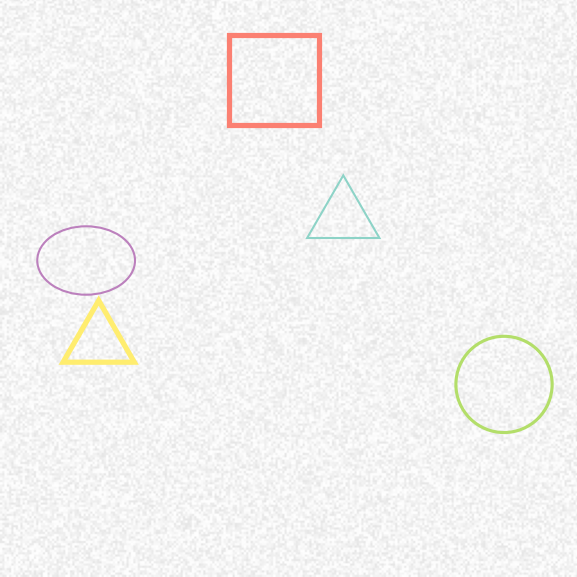[{"shape": "triangle", "thickness": 1, "radius": 0.36, "center": [0.594, 0.623]}, {"shape": "square", "thickness": 2.5, "radius": 0.39, "center": [0.474, 0.861]}, {"shape": "circle", "thickness": 1.5, "radius": 0.42, "center": [0.873, 0.333]}, {"shape": "oval", "thickness": 1, "radius": 0.42, "center": [0.149, 0.548]}, {"shape": "triangle", "thickness": 2.5, "radius": 0.36, "center": [0.171, 0.408]}]